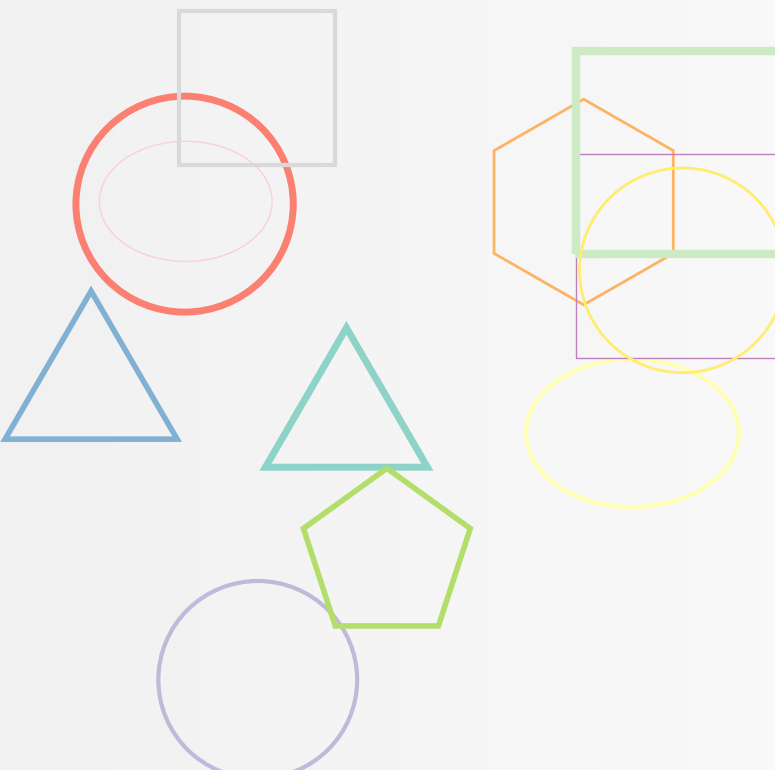[{"shape": "triangle", "thickness": 2.5, "radius": 0.6, "center": [0.447, 0.454]}, {"shape": "oval", "thickness": 1.5, "radius": 0.69, "center": [0.816, 0.438]}, {"shape": "circle", "thickness": 1.5, "radius": 0.64, "center": [0.333, 0.117]}, {"shape": "circle", "thickness": 2.5, "radius": 0.7, "center": [0.238, 0.735]}, {"shape": "triangle", "thickness": 2, "radius": 0.64, "center": [0.118, 0.494]}, {"shape": "hexagon", "thickness": 1, "radius": 0.67, "center": [0.753, 0.738]}, {"shape": "pentagon", "thickness": 2, "radius": 0.57, "center": [0.499, 0.279]}, {"shape": "oval", "thickness": 0.5, "radius": 0.56, "center": [0.24, 0.738]}, {"shape": "square", "thickness": 1.5, "radius": 0.5, "center": [0.332, 0.886]}, {"shape": "square", "thickness": 0.5, "radius": 0.66, "center": [0.876, 0.668]}, {"shape": "square", "thickness": 3, "radius": 0.66, "center": [0.876, 0.802]}, {"shape": "circle", "thickness": 1, "radius": 0.66, "center": [0.881, 0.649]}]